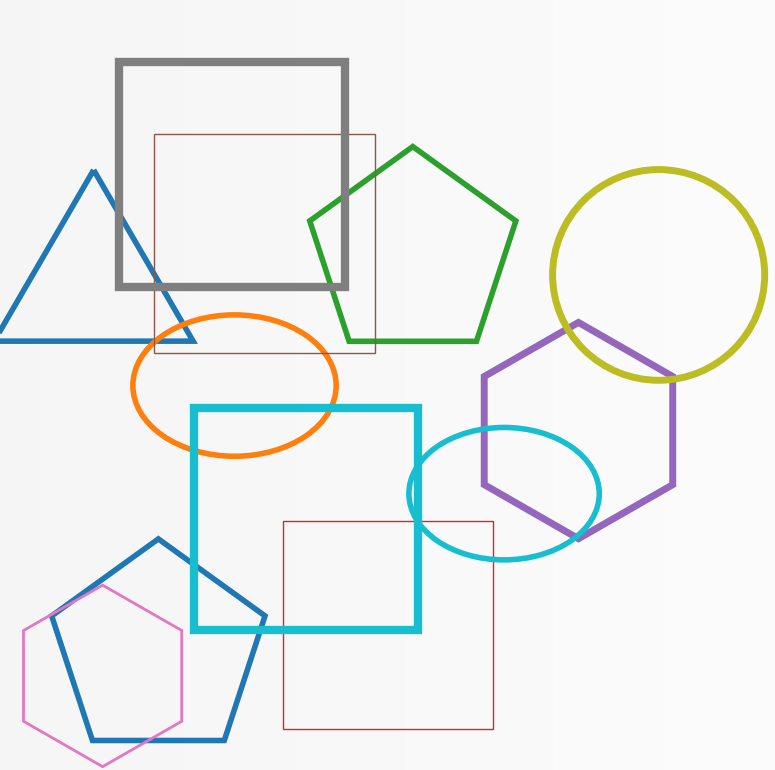[{"shape": "triangle", "thickness": 2, "radius": 0.74, "center": [0.121, 0.631]}, {"shape": "pentagon", "thickness": 2, "radius": 0.72, "center": [0.204, 0.155]}, {"shape": "oval", "thickness": 2, "radius": 0.66, "center": [0.303, 0.499]}, {"shape": "pentagon", "thickness": 2, "radius": 0.7, "center": [0.533, 0.67]}, {"shape": "square", "thickness": 0.5, "radius": 0.68, "center": [0.501, 0.188]}, {"shape": "hexagon", "thickness": 2.5, "radius": 0.7, "center": [0.746, 0.441]}, {"shape": "square", "thickness": 0.5, "radius": 0.71, "center": [0.341, 0.684]}, {"shape": "hexagon", "thickness": 1, "radius": 0.59, "center": [0.132, 0.122]}, {"shape": "square", "thickness": 3, "radius": 0.73, "center": [0.299, 0.773]}, {"shape": "circle", "thickness": 2.5, "radius": 0.68, "center": [0.85, 0.643]}, {"shape": "oval", "thickness": 2, "radius": 0.61, "center": [0.65, 0.359]}, {"shape": "square", "thickness": 3, "radius": 0.72, "center": [0.395, 0.326]}]